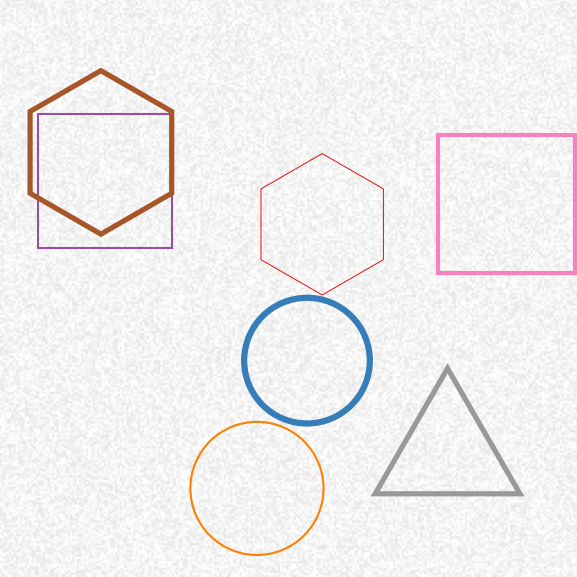[{"shape": "hexagon", "thickness": 0.5, "radius": 0.61, "center": [0.558, 0.611]}, {"shape": "circle", "thickness": 3, "radius": 0.54, "center": [0.532, 0.375]}, {"shape": "square", "thickness": 1, "radius": 0.58, "center": [0.182, 0.686]}, {"shape": "circle", "thickness": 1, "radius": 0.58, "center": [0.445, 0.153]}, {"shape": "hexagon", "thickness": 2.5, "radius": 0.71, "center": [0.175, 0.735]}, {"shape": "square", "thickness": 2, "radius": 0.6, "center": [0.877, 0.646]}, {"shape": "triangle", "thickness": 2.5, "radius": 0.72, "center": [0.775, 0.216]}]